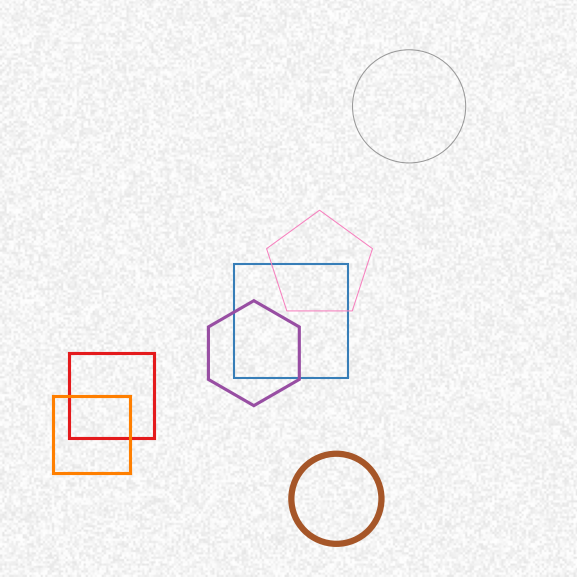[{"shape": "square", "thickness": 1.5, "radius": 0.37, "center": [0.192, 0.314]}, {"shape": "square", "thickness": 1, "radius": 0.49, "center": [0.504, 0.443]}, {"shape": "hexagon", "thickness": 1.5, "radius": 0.45, "center": [0.44, 0.388]}, {"shape": "square", "thickness": 1.5, "radius": 0.33, "center": [0.158, 0.247]}, {"shape": "circle", "thickness": 3, "radius": 0.39, "center": [0.583, 0.135]}, {"shape": "pentagon", "thickness": 0.5, "radius": 0.48, "center": [0.553, 0.539]}, {"shape": "circle", "thickness": 0.5, "radius": 0.49, "center": [0.708, 0.815]}]